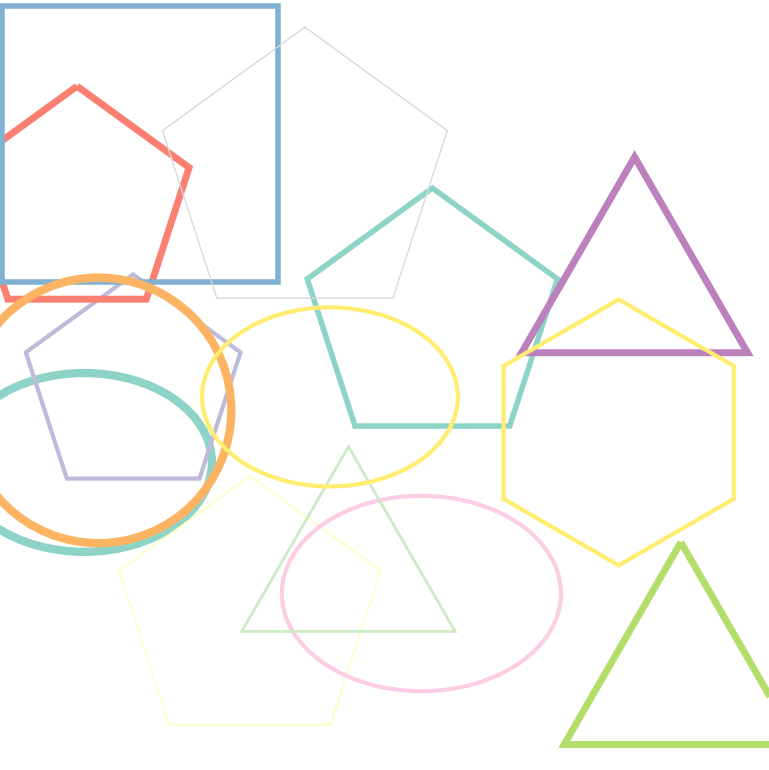[{"shape": "pentagon", "thickness": 2, "radius": 0.85, "center": [0.561, 0.585]}, {"shape": "oval", "thickness": 3, "radius": 0.83, "center": [0.109, 0.399]}, {"shape": "pentagon", "thickness": 0.5, "radius": 0.89, "center": [0.324, 0.204]}, {"shape": "pentagon", "thickness": 1.5, "radius": 0.73, "center": [0.173, 0.497]}, {"shape": "pentagon", "thickness": 2.5, "radius": 0.76, "center": [0.1, 0.735]}, {"shape": "square", "thickness": 2, "radius": 0.9, "center": [0.182, 0.813]}, {"shape": "circle", "thickness": 3, "radius": 0.86, "center": [0.128, 0.467]}, {"shape": "triangle", "thickness": 2.5, "radius": 0.88, "center": [0.884, 0.121]}, {"shape": "oval", "thickness": 1.5, "radius": 0.91, "center": [0.547, 0.229]}, {"shape": "pentagon", "thickness": 0.5, "radius": 0.97, "center": [0.396, 0.77]}, {"shape": "triangle", "thickness": 2.5, "radius": 0.85, "center": [0.824, 0.627]}, {"shape": "triangle", "thickness": 1, "radius": 0.8, "center": [0.453, 0.26]}, {"shape": "hexagon", "thickness": 1.5, "radius": 0.86, "center": [0.803, 0.438]}, {"shape": "oval", "thickness": 1.5, "radius": 0.83, "center": [0.428, 0.485]}]